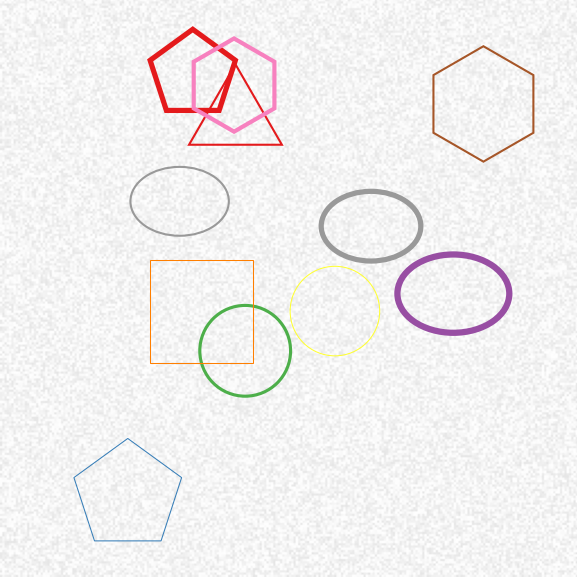[{"shape": "pentagon", "thickness": 2.5, "radius": 0.39, "center": [0.334, 0.871]}, {"shape": "triangle", "thickness": 1, "radius": 0.46, "center": [0.408, 0.795]}, {"shape": "pentagon", "thickness": 0.5, "radius": 0.49, "center": [0.221, 0.142]}, {"shape": "circle", "thickness": 1.5, "radius": 0.39, "center": [0.425, 0.392]}, {"shape": "oval", "thickness": 3, "radius": 0.48, "center": [0.785, 0.491]}, {"shape": "square", "thickness": 0.5, "radius": 0.44, "center": [0.349, 0.46]}, {"shape": "circle", "thickness": 0.5, "radius": 0.39, "center": [0.58, 0.46]}, {"shape": "hexagon", "thickness": 1, "radius": 0.5, "center": [0.837, 0.819]}, {"shape": "hexagon", "thickness": 2, "radius": 0.4, "center": [0.405, 0.852]}, {"shape": "oval", "thickness": 1, "radius": 0.43, "center": [0.311, 0.651]}, {"shape": "oval", "thickness": 2.5, "radius": 0.43, "center": [0.642, 0.607]}]